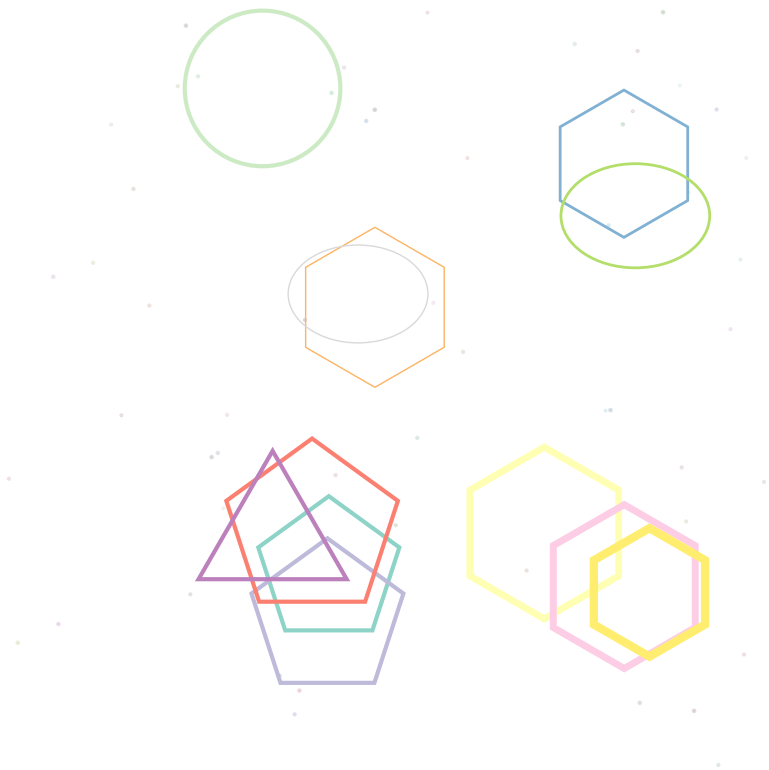[{"shape": "pentagon", "thickness": 1.5, "radius": 0.48, "center": [0.427, 0.259]}, {"shape": "hexagon", "thickness": 2.5, "radius": 0.56, "center": [0.707, 0.308]}, {"shape": "pentagon", "thickness": 1.5, "radius": 0.52, "center": [0.425, 0.197]}, {"shape": "pentagon", "thickness": 1.5, "radius": 0.59, "center": [0.405, 0.313]}, {"shape": "hexagon", "thickness": 1, "radius": 0.48, "center": [0.81, 0.787]}, {"shape": "hexagon", "thickness": 0.5, "radius": 0.52, "center": [0.487, 0.601]}, {"shape": "oval", "thickness": 1, "radius": 0.48, "center": [0.825, 0.72]}, {"shape": "hexagon", "thickness": 2.5, "radius": 0.53, "center": [0.811, 0.238]}, {"shape": "oval", "thickness": 0.5, "radius": 0.45, "center": [0.465, 0.618]}, {"shape": "triangle", "thickness": 1.5, "radius": 0.56, "center": [0.354, 0.303]}, {"shape": "circle", "thickness": 1.5, "radius": 0.51, "center": [0.341, 0.885]}, {"shape": "hexagon", "thickness": 3, "radius": 0.42, "center": [0.843, 0.231]}]